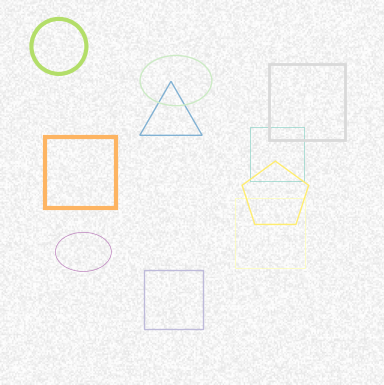[{"shape": "square", "thickness": 0.5, "radius": 0.35, "center": [0.719, 0.601]}, {"shape": "square", "thickness": 0.5, "radius": 0.45, "center": [0.701, 0.395]}, {"shape": "square", "thickness": 1, "radius": 0.39, "center": [0.45, 0.222]}, {"shape": "triangle", "thickness": 1, "radius": 0.47, "center": [0.444, 0.695]}, {"shape": "square", "thickness": 3, "radius": 0.46, "center": [0.21, 0.552]}, {"shape": "circle", "thickness": 3, "radius": 0.36, "center": [0.153, 0.879]}, {"shape": "square", "thickness": 2, "radius": 0.5, "center": [0.798, 0.736]}, {"shape": "oval", "thickness": 0.5, "radius": 0.36, "center": [0.217, 0.346]}, {"shape": "oval", "thickness": 1, "radius": 0.47, "center": [0.457, 0.791]}, {"shape": "pentagon", "thickness": 1, "radius": 0.45, "center": [0.715, 0.491]}]